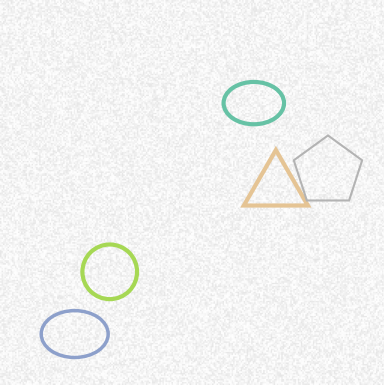[{"shape": "oval", "thickness": 3, "radius": 0.39, "center": [0.659, 0.732]}, {"shape": "oval", "thickness": 2.5, "radius": 0.43, "center": [0.194, 0.132]}, {"shape": "circle", "thickness": 3, "radius": 0.35, "center": [0.285, 0.294]}, {"shape": "triangle", "thickness": 3, "radius": 0.48, "center": [0.717, 0.514]}, {"shape": "pentagon", "thickness": 1.5, "radius": 0.47, "center": [0.852, 0.555]}]